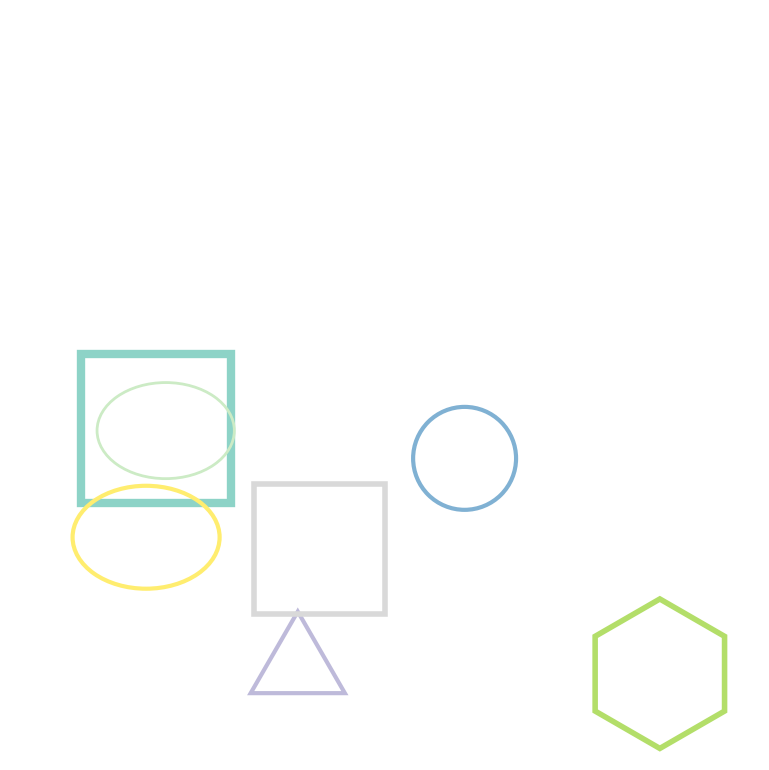[{"shape": "square", "thickness": 3, "radius": 0.49, "center": [0.203, 0.444]}, {"shape": "triangle", "thickness": 1.5, "radius": 0.35, "center": [0.387, 0.135]}, {"shape": "circle", "thickness": 1.5, "radius": 0.33, "center": [0.603, 0.405]}, {"shape": "hexagon", "thickness": 2, "radius": 0.49, "center": [0.857, 0.125]}, {"shape": "square", "thickness": 2, "radius": 0.42, "center": [0.415, 0.287]}, {"shape": "oval", "thickness": 1, "radius": 0.45, "center": [0.215, 0.441]}, {"shape": "oval", "thickness": 1.5, "radius": 0.48, "center": [0.19, 0.302]}]